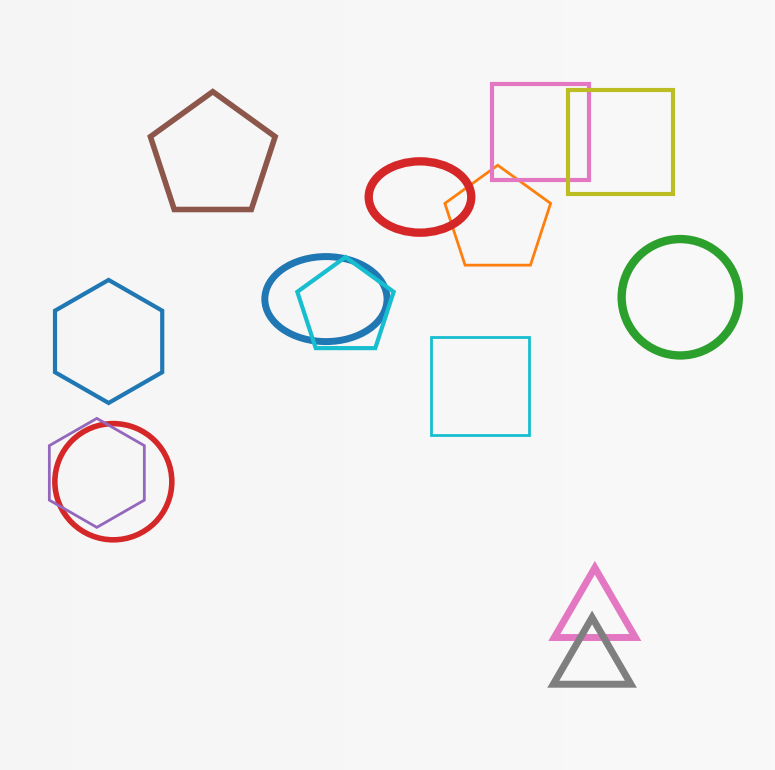[{"shape": "hexagon", "thickness": 1.5, "radius": 0.4, "center": [0.14, 0.557]}, {"shape": "oval", "thickness": 2.5, "radius": 0.39, "center": [0.421, 0.612]}, {"shape": "pentagon", "thickness": 1, "radius": 0.36, "center": [0.642, 0.714]}, {"shape": "circle", "thickness": 3, "radius": 0.38, "center": [0.878, 0.614]}, {"shape": "circle", "thickness": 2, "radius": 0.38, "center": [0.146, 0.374]}, {"shape": "oval", "thickness": 3, "radius": 0.33, "center": [0.542, 0.744]}, {"shape": "hexagon", "thickness": 1, "radius": 0.35, "center": [0.125, 0.386]}, {"shape": "pentagon", "thickness": 2, "radius": 0.42, "center": [0.275, 0.796]}, {"shape": "triangle", "thickness": 2.5, "radius": 0.3, "center": [0.768, 0.202]}, {"shape": "square", "thickness": 1.5, "radius": 0.31, "center": [0.697, 0.829]}, {"shape": "triangle", "thickness": 2.5, "radius": 0.29, "center": [0.764, 0.14]}, {"shape": "square", "thickness": 1.5, "radius": 0.34, "center": [0.8, 0.816]}, {"shape": "square", "thickness": 1, "radius": 0.32, "center": [0.619, 0.499]}, {"shape": "pentagon", "thickness": 1.5, "radius": 0.33, "center": [0.446, 0.601]}]